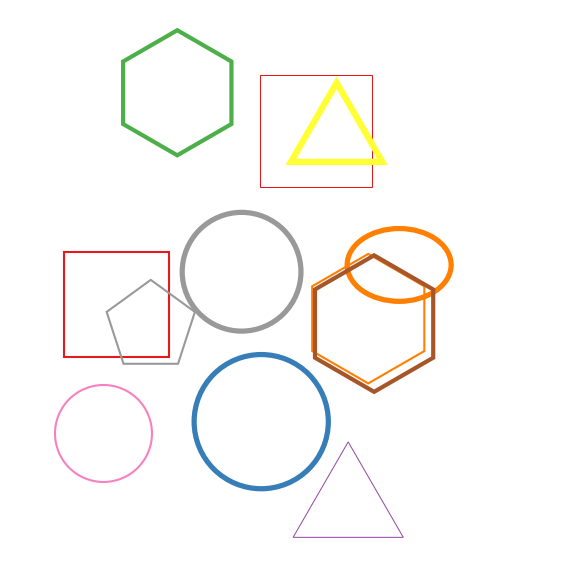[{"shape": "square", "thickness": 1, "radius": 0.45, "center": [0.202, 0.472]}, {"shape": "square", "thickness": 0.5, "radius": 0.49, "center": [0.548, 0.772]}, {"shape": "circle", "thickness": 2.5, "radius": 0.58, "center": [0.452, 0.269]}, {"shape": "hexagon", "thickness": 2, "radius": 0.54, "center": [0.307, 0.839]}, {"shape": "triangle", "thickness": 0.5, "radius": 0.55, "center": [0.603, 0.124]}, {"shape": "hexagon", "thickness": 1, "radius": 0.56, "center": [0.638, 0.447]}, {"shape": "oval", "thickness": 2.5, "radius": 0.45, "center": [0.691, 0.54]}, {"shape": "triangle", "thickness": 3, "radius": 0.46, "center": [0.583, 0.764]}, {"shape": "hexagon", "thickness": 2, "radius": 0.59, "center": [0.648, 0.439]}, {"shape": "circle", "thickness": 1, "radius": 0.42, "center": [0.179, 0.249]}, {"shape": "circle", "thickness": 2.5, "radius": 0.51, "center": [0.418, 0.529]}, {"shape": "pentagon", "thickness": 1, "radius": 0.4, "center": [0.261, 0.434]}]